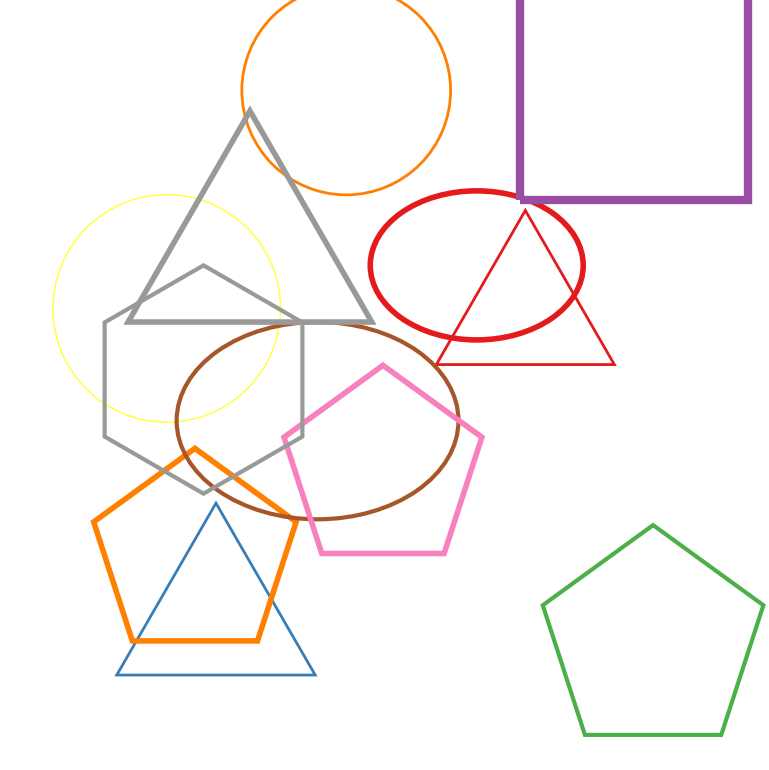[{"shape": "oval", "thickness": 2, "radius": 0.69, "center": [0.619, 0.655]}, {"shape": "triangle", "thickness": 1, "radius": 0.67, "center": [0.682, 0.593]}, {"shape": "triangle", "thickness": 1, "radius": 0.74, "center": [0.28, 0.198]}, {"shape": "pentagon", "thickness": 1.5, "radius": 0.75, "center": [0.848, 0.167]}, {"shape": "square", "thickness": 3, "radius": 0.74, "center": [0.824, 0.888]}, {"shape": "pentagon", "thickness": 2, "radius": 0.69, "center": [0.253, 0.279]}, {"shape": "circle", "thickness": 1, "radius": 0.68, "center": [0.45, 0.882]}, {"shape": "circle", "thickness": 0.5, "radius": 0.74, "center": [0.217, 0.599]}, {"shape": "oval", "thickness": 1.5, "radius": 0.92, "center": [0.412, 0.454]}, {"shape": "pentagon", "thickness": 2, "radius": 0.68, "center": [0.497, 0.39]}, {"shape": "triangle", "thickness": 2, "radius": 0.91, "center": [0.325, 0.673]}, {"shape": "hexagon", "thickness": 1.5, "radius": 0.74, "center": [0.264, 0.507]}]